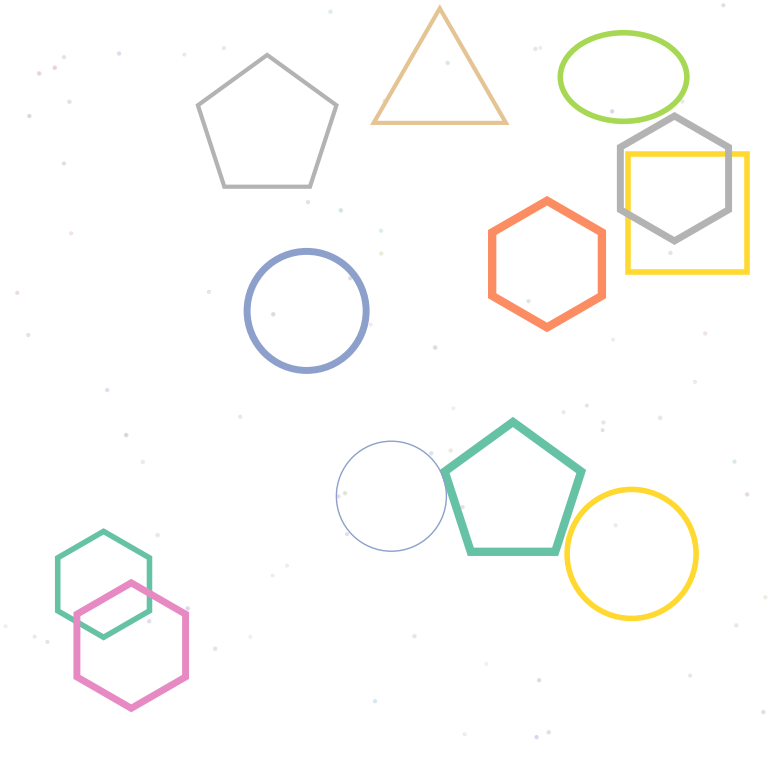[{"shape": "pentagon", "thickness": 3, "radius": 0.47, "center": [0.666, 0.359]}, {"shape": "hexagon", "thickness": 2, "radius": 0.34, "center": [0.135, 0.241]}, {"shape": "hexagon", "thickness": 3, "radius": 0.41, "center": [0.71, 0.657]}, {"shape": "circle", "thickness": 0.5, "radius": 0.36, "center": [0.508, 0.356]}, {"shape": "circle", "thickness": 2.5, "radius": 0.39, "center": [0.398, 0.596]}, {"shape": "hexagon", "thickness": 2.5, "radius": 0.41, "center": [0.17, 0.162]}, {"shape": "oval", "thickness": 2, "radius": 0.41, "center": [0.81, 0.9]}, {"shape": "circle", "thickness": 2, "radius": 0.42, "center": [0.82, 0.281]}, {"shape": "square", "thickness": 2, "radius": 0.38, "center": [0.893, 0.723]}, {"shape": "triangle", "thickness": 1.5, "radius": 0.5, "center": [0.571, 0.89]}, {"shape": "pentagon", "thickness": 1.5, "radius": 0.47, "center": [0.347, 0.834]}, {"shape": "hexagon", "thickness": 2.5, "radius": 0.41, "center": [0.876, 0.768]}]